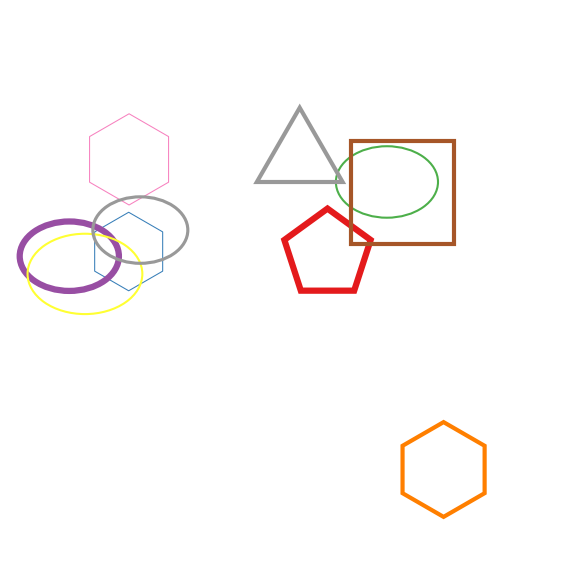[{"shape": "pentagon", "thickness": 3, "radius": 0.39, "center": [0.567, 0.559]}, {"shape": "hexagon", "thickness": 0.5, "radius": 0.34, "center": [0.223, 0.564]}, {"shape": "oval", "thickness": 1, "radius": 0.44, "center": [0.67, 0.684]}, {"shape": "oval", "thickness": 3, "radius": 0.43, "center": [0.12, 0.556]}, {"shape": "hexagon", "thickness": 2, "radius": 0.41, "center": [0.768, 0.186]}, {"shape": "oval", "thickness": 1, "radius": 0.5, "center": [0.147, 0.525]}, {"shape": "square", "thickness": 2, "radius": 0.45, "center": [0.697, 0.666]}, {"shape": "hexagon", "thickness": 0.5, "radius": 0.39, "center": [0.224, 0.723]}, {"shape": "oval", "thickness": 1.5, "radius": 0.41, "center": [0.243, 0.601]}, {"shape": "triangle", "thickness": 2, "radius": 0.43, "center": [0.519, 0.727]}]